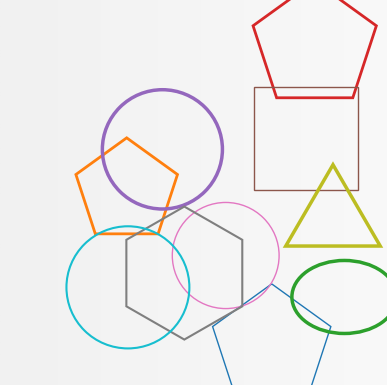[{"shape": "pentagon", "thickness": 1, "radius": 0.8, "center": [0.701, 0.102]}, {"shape": "pentagon", "thickness": 2, "radius": 0.69, "center": [0.327, 0.504]}, {"shape": "oval", "thickness": 2.5, "radius": 0.68, "center": [0.889, 0.229]}, {"shape": "pentagon", "thickness": 2, "radius": 0.84, "center": [0.812, 0.881]}, {"shape": "circle", "thickness": 2.5, "radius": 0.77, "center": [0.419, 0.612]}, {"shape": "square", "thickness": 1, "radius": 0.67, "center": [0.79, 0.639]}, {"shape": "circle", "thickness": 1, "radius": 0.69, "center": [0.582, 0.336]}, {"shape": "hexagon", "thickness": 1.5, "radius": 0.86, "center": [0.476, 0.291]}, {"shape": "triangle", "thickness": 2.5, "radius": 0.7, "center": [0.859, 0.431]}, {"shape": "circle", "thickness": 1.5, "radius": 0.79, "center": [0.33, 0.254]}]